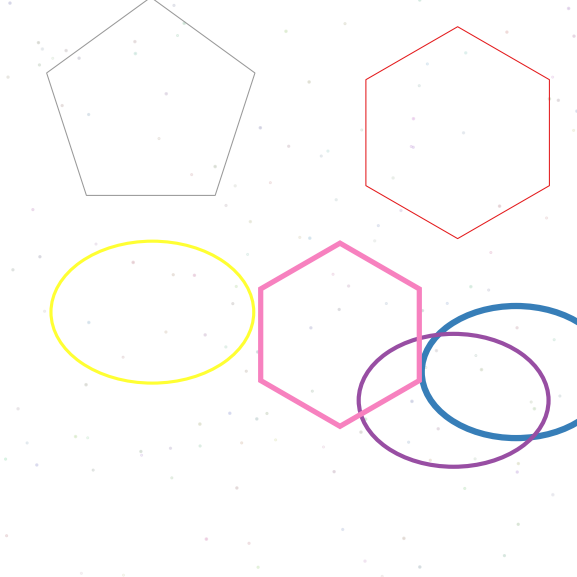[{"shape": "hexagon", "thickness": 0.5, "radius": 0.92, "center": [0.792, 0.769]}, {"shape": "oval", "thickness": 3, "radius": 0.82, "center": [0.894, 0.355]}, {"shape": "oval", "thickness": 2, "radius": 0.82, "center": [0.785, 0.306]}, {"shape": "oval", "thickness": 1.5, "radius": 0.88, "center": [0.264, 0.459]}, {"shape": "hexagon", "thickness": 2.5, "radius": 0.79, "center": [0.589, 0.42]}, {"shape": "pentagon", "thickness": 0.5, "radius": 0.95, "center": [0.261, 0.814]}]